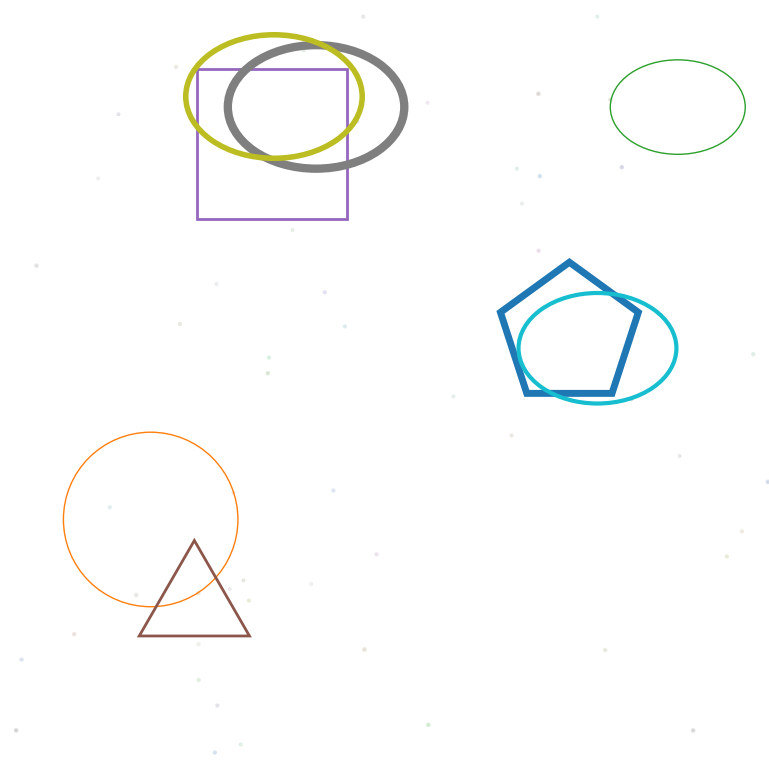[{"shape": "pentagon", "thickness": 2.5, "radius": 0.47, "center": [0.739, 0.565]}, {"shape": "circle", "thickness": 0.5, "radius": 0.57, "center": [0.196, 0.325]}, {"shape": "oval", "thickness": 0.5, "radius": 0.44, "center": [0.88, 0.861]}, {"shape": "square", "thickness": 1, "radius": 0.49, "center": [0.353, 0.813]}, {"shape": "triangle", "thickness": 1, "radius": 0.41, "center": [0.252, 0.215]}, {"shape": "oval", "thickness": 3, "radius": 0.57, "center": [0.41, 0.861]}, {"shape": "oval", "thickness": 2, "radius": 0.57, "center": [0.356, 0.875]}, {"shape": "oval", "thickness": 1.5, "radius": 0.51, "center": [0.776, 0.548]}]